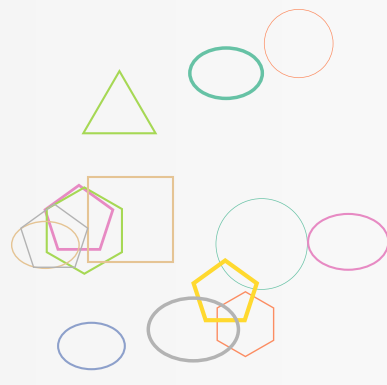[{"shape": "oval", "thickness": 2.5, "radius": 0.47, "center": [0.583, 0.81]}, {"shape": "circle", "thickness": 0.5, "radius": 0.59, "center": [0.675, 0.366]}, {"shape": "hexagon", "thickness": 1, "radius": 0.42, "center": [0.633, 0.158]}, {"shape": "circle", "thickness": 0.5, "radius": 0.44, "center": [0.771, 0.887]}, {"shape": "oval", "thickness": 1.5, "radius": 0.43, "center": [0.236, 0.101]}, {"shape": "oval", "thickness": 1.5, "radius": 0.52, "center": [0.899, 0.372]}, {"shape": "pentagon", "thickness": 2, "radius": 0.46, "center": [0.204, 0.427]}, {"shape": "triangle", "thickness": 1.5, "radius": 0.54, "center": [0.308, 0.708]}, {"shape": "hexagon", "thickness": 1.5, "radius": 0.56, "center": [0.218, 0.401]}, {"shape": "pentagon", "thickness": 3, "radius": 0.43, "center": [0.581, 0.238]}, {"shape": "square", "thickness": 1.5, "radius": 0.55, "center": [0.337, 0.43]}, {"shape": "oval", "thickness": 1, "radius": 0.44, "center": [0.117, 0.364]}, {"shape": "oval", "thickness": 2.5, "radius": 0.58, "center": [0.499, 0.144]}, {"shape": "pentagon", "thickness": 1, "radius": 0.45, "center": [0.14, 0.379]}]